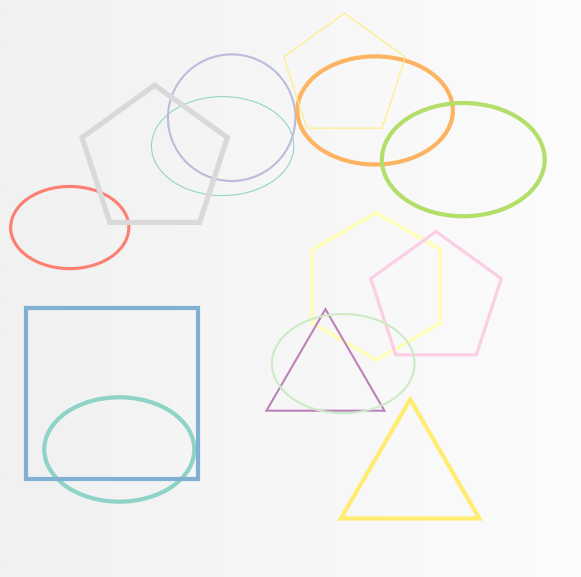[{"shape": "oval", "thickness": 2, "radius": 0.65, "center": [0.205, 0.221]}, {"shape": "oval", "thickness": 0.5, "radius": 0.61, "center": [0.383, 0.746]}, {"shape": "hexagon", "thickness": 1.5, "radius": 0.64, "center": [0.647, 0.503]}, {"shape": "circle", "thickness": 1, "radius": 0.55, "center": [0.399, 0.795]}, {"shape": "oval", "thickness": 1.5, "radius": 0.51, "center": [0.12, 0.605]}, {"shape": "square", "thickness": 2, "radius": 0.74, "center": [0.193, 0.318]}, {"shape": "oval", "thickness": 2, "radius": 0.67, "center": [0.645, 0.808]}, {"shape": "oval", "thickness": 2, "radius": 0.7, "center": [0.797, 0.723]}, {"shape": "pentagon", "thickness": 1.5, "radius": 0.59, "center": [0.75, 0.48]}, {"shape": "pentagon", "thickness": 2.5, "radius": 0.66, "center": [0.266, 0.72]}, {"shape": "triangle", "thickness": 1, "radius": 0.59, "center": [0.56, 0.347]}, {"shape": "oval", "thickness": 1, "radius": 0.61, "center": [0.591, 0.369]}, {"shape": "pentagon", "thickness": 0.5, "radius": 0.55, "center": [0.593, 0.866]}, {"shape": "triangle", "thickness": 2, "radius": 0.69, "center": [0.706, 0.17]}]